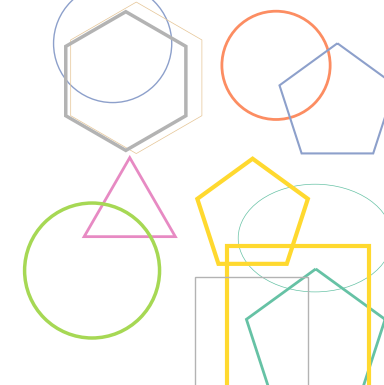[{"shape": "oval", "thickness": 0.5, "radius": 1.0, "center": [0.819, 0.382]}, {"shape": "pentagon", "thickness": 2, "radius": 0.95, "center": [0.82, 0.112]}, {"shape": "circle", "thickness": 2, "radius": 0.7, "center": [0.717, 0.83]}, {"shape": "pentagon", "thickness": 1.5, "radius": 0.79, "center": [0.876, 0.729]}, {"shape": "circle", "thickness": 1, "radius": 0.77, "center": [0.293, 0.887]}, {"shape": "triangle", "thickness": 2, "radius": 0.68, "center": [0.337, 0.454]}, {"shape": "circle", "thickness": 2.5, "radius": 0.88, "center": [0.239, 0.297]}, {"shape": "pentagon", "thickness": 3, "radius": 0.75, "center": [0.656, 0.437]}, {"shape": "square", "thickness": 3, "radius": 0.92, "center": [0.774, 0.176]}, {"shape": "hexagon", "thickness": 0.5, "radius": 0.98, "center": [0.354, 0.798]}, {"shape": "square", "thickness": 1, "radius": 0.73, "center": [0.654, 0.134]}, {"shape": "hexagon", "thickness": 2.5, "radius": 0.9, "center": [0.327, 0.789]}]